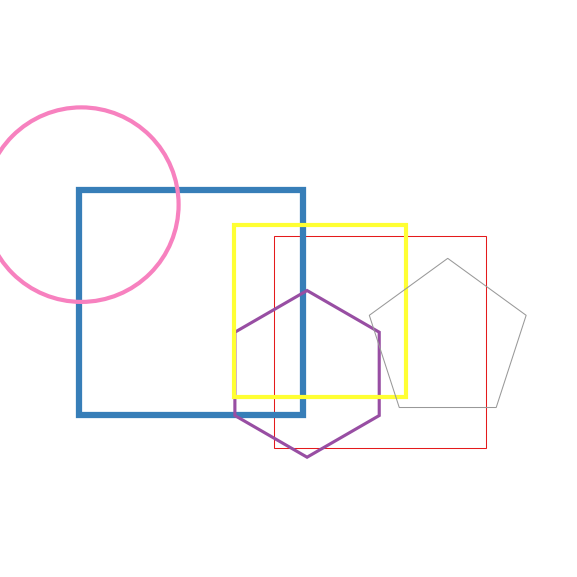[{"shape": "square", "thickness": 0.5, "radius": 0.91, "center": [0.658, 0.407]}, {"shape": "square", "thickness": 3, "radius": 0.97, "center": [0.331, 0.476]}, {"shape": "hexagon", "thickness": 1.5, "radius": 0.72, "center": [0.532, 0.352]}, {"shape": "square", "thickness": 2, "radius": 0.75, "center": [0.553, 0.46]}, {"shape": "circle", "thickness": 2, "radius": 0.84, "center": [0.141, 0.645]}, {"shape": "pentagon", "thickness": 0.5, "radius": 0.71, "center": [0.775, 0.409]}]